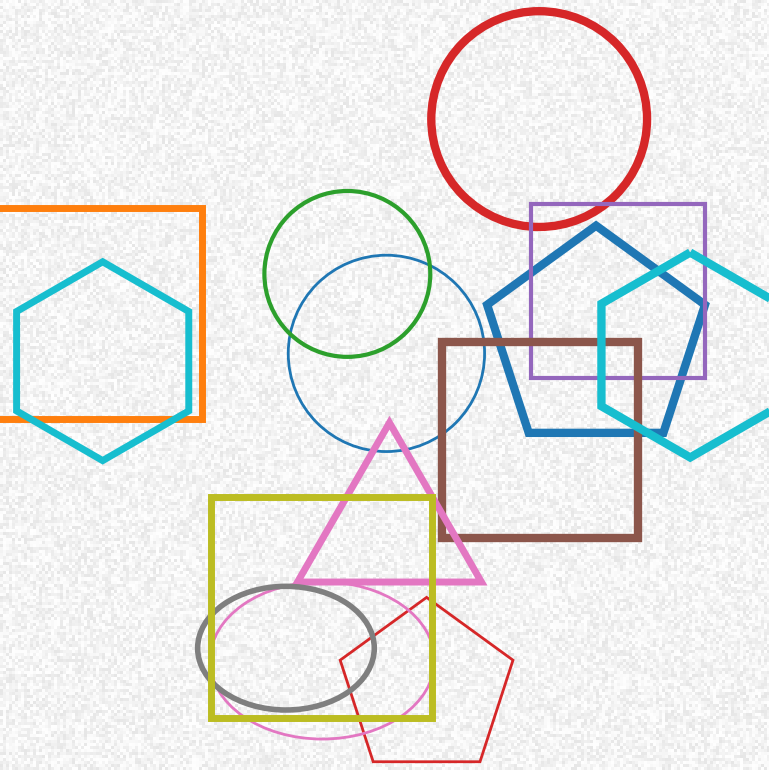[{"shape": "pentagon", "thickness": 3, "radius": 0.74, "center": [0.774, 0.558]}, {"shape": "circle", "thickness": 1, "radius": 0.64, "center": [0.502, 0.541]}, {"shape": "square", "thickness": 2.5, "radius": 0.69, "center": [0.124, 0.593]}, {"shape": "circle", "thickness": 1.5, "radius": 0.54, "center": [0.451, 0.644]}, {"shape": "circle", "thickness": 3, "radius": 0.7, "center": [0.7, 0.845]}, {"shape": "pentagon", "thickness": 1, "radius": 0.59, "center": [0.554, 0.106]}, {"shape": "square", "thickness": 1.5, "radius": 0.57, "center": [0.802, 0.622]}, {"shape": "square", "thickness": 3, "radius": 0.63, "center": [0.701, 0.428]}, {"shape": "triangle", "thickness": 2.5, "radius": 0.69, "center": [0.506, 0.313]}, {"shape": "oval", "thickness": 1, "radius": 0.73, "center": [0.419, 0.142]}, {"shape": "oval", "thickness": 2, "radius": 0.57, "center": [0.371, 0.158]}, {"shape": "square", "thickness": 2.5, "radius": 0.72, "center": [0.418, 0.211]}, {"shape": "hexagon", "thickness": 3, "radius": 0.67, "center": [0.896, 0.539]}, {"shape": "hexagon", "thickness": 2.5, "radius": 0.65, "center": [0.133, 0.531]}]